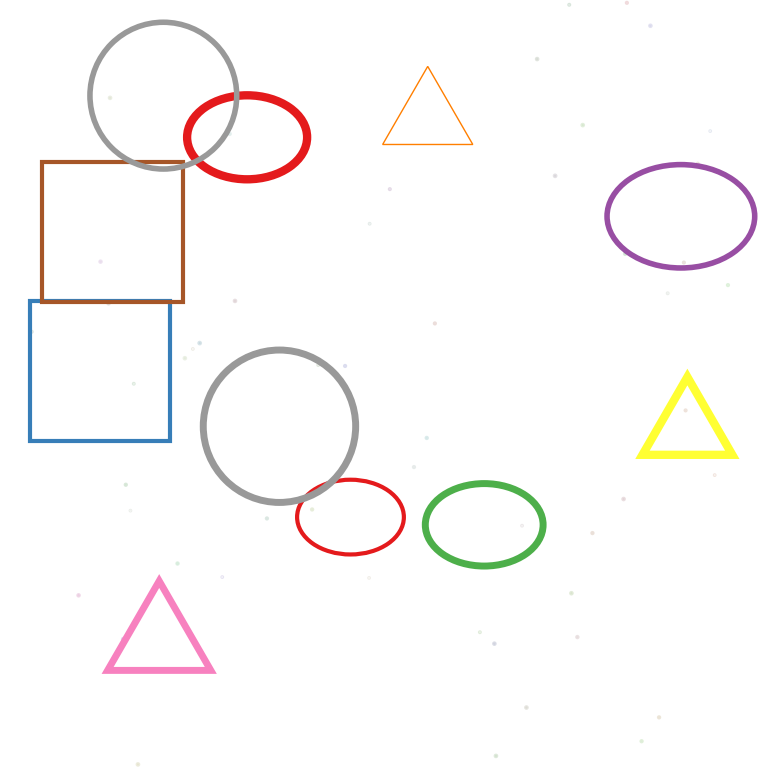[{"shape": "oval", "thickness": 3, "radius": 0.39, "center": [0.321, 0.822]}, {"shape": "oval", "thickness": 1.5, "radius": 0.35, "center": [0.455, 0.328]}, {"shape": "square", "thickness": 1.5, "radius": 0.45, "center": [0.129, 0.518]}, {"shape": "oval", "thickness": 2.5, "radius": 0.38, "center": [0.629, 0.318]}, {"shape": "oval", "thickness": 2, "radius": 0.48, "center": [0.884, 0.719]}, {"shape": "triangle", "thickness": 0.5, "radius": 0.34, "center": [0.555, 0.846]}, {"shape": "triangle", "thickness": 3, "radius": 0.34, "center": [0.893, 0.443]}, {"shape": "square", "thickness": 1.5, "radius": 0.46, "center": [0.146, 0.699]}, {"shape": "triangle", "thickness": 2.5, "radius": 0.39, "center": [0.207, 0.168]}, {"shape": "circle", "thickness": 2.5, "radius": 0.49, "center": [0.363, 0.446]}, {"shape": "circle", "thickness": 2, "radius": 0.48, "center": [0.212, 0.876]}]